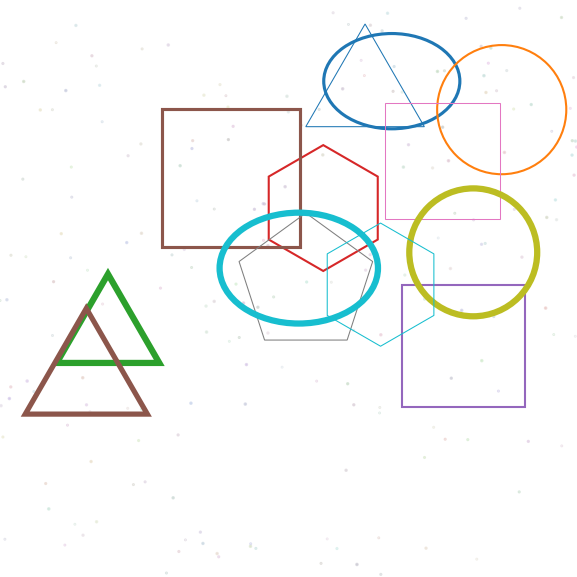[{"shape": "triangle", "thickness": 0.5, "radius": 0.59, "center": [0.632, 0.839]}, {"shape": "oval", "thickness": 1.5, "radius": 0.59, "center": [0.678, 0.859]}, {"shape": "circle", "thickness": 1, "radius": 0.56, "center": [0.869, 0.809]}, {"shape": "triangle", "thickness": 3, "radius": 0.51, "center": [0.187, 0.422]}, {"shape": "hexagon", "thickness": 1, "radius": 0.54, "center": [0.56, 0.639]}, {"shape": "square", "thickness": 1, "radius": 0.53, "center": [0.803, 0.4]}, {"shape": "square", "thickness": 1.5, "radius": 0.6, "center": [0.4, 0.691]}, {"shape": "triangle", "thickness": 2.5, "radius": 0.61, "center": [0.149, 0.343]}, {"shape": "square", "thickness": 0.5, "radius": 0.5, "center": [0.766, 0.721]}, {"shape": "pentagon", "thickness": 0.5, "radius": 0.61, "center": [0.53, 0.509]}, {"shape": "circle", "thickness": 3, "radius": 0.55, "center": [0.819, 0.562]}, {"shape": "oval", "thickness": 3, "radius": 0.69, "center": [0.517, 0.535]}, {"shape": "hexagon", "thickness": 0.5, "radius": 0.53, "center": [0.659, 0.506]}]